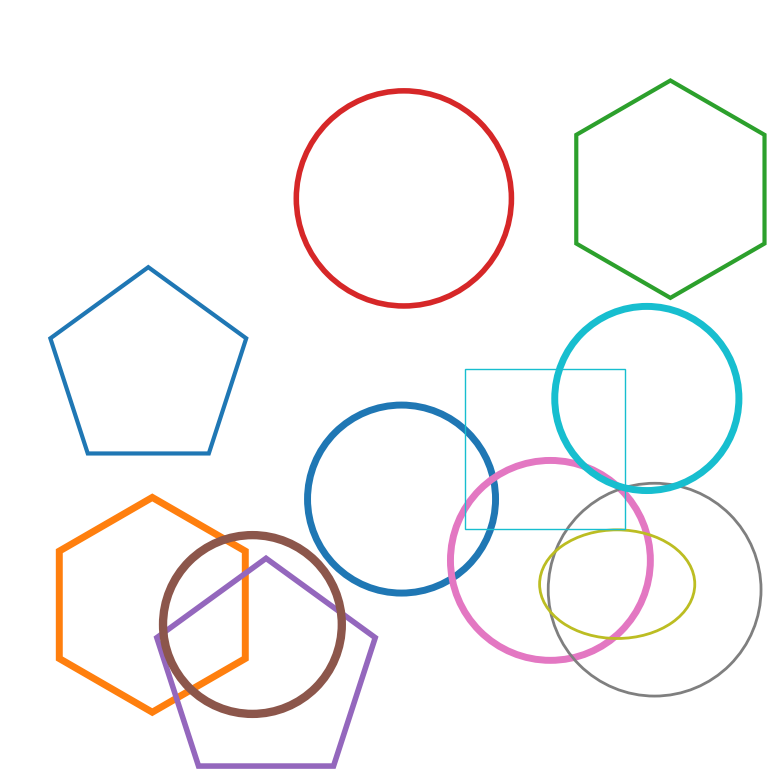[{"shape": "circle", "thickness": 2.5, "radius": 0.61, "center": [0.521, 0.352]}, {"shape": "pentagon", "thickness": 1.5, "radius": 0.67, "center": [0.193, 0.519]}, {"shape": "hexagon", "thickness": 2.5, "radius": 0.7, "center": [0.198, 0.215]}, {"shape": "hexagon", "thickness": 1.5, "radius": 0.71, "center": [0.871, 0.754]}, {"shape": "circle", "thickness": 2, "radius": 0.7, "center": [0.524, 0.742]}, {"shape": "pentagon", "thickness": 2, "radius": 0.75, "center": [0.345, 0.126]}, {"shape": "circle", "thickness": 3, "radius": 0.58, "center": [0.328, 0.189]}, {"shape": "circle", "thickness": 2.5, "radius": 0.65, "center": [0.715, 0.272]}, {"shape": "circle", "thickness": 1, "radius": 0.69, "center": [0.85, 0.234]}, {"shape": "oval", "thickness": 1, "radius": 0.5, "center": [0.802, 0.241]}, {"shape": "circle", "thickness": 2.5, "radius": 0.6, "center": [0.84, 0.483]}, {"shape": "square", "thickness": 0.5, "radius": 0.52, "center": [0.708, 0.417]}]